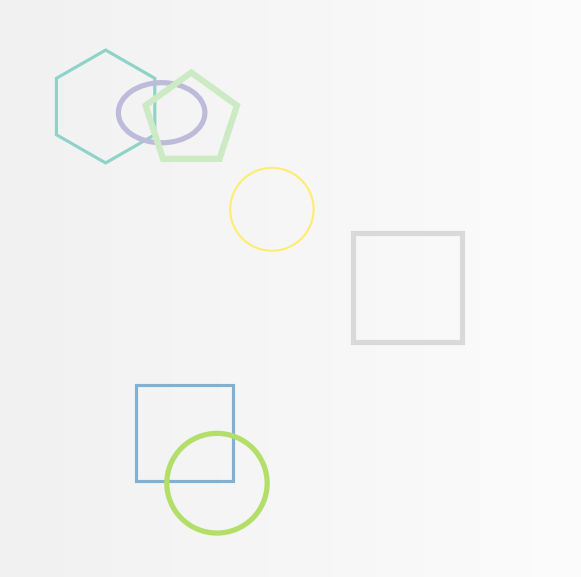[{"shape": "hexagon", "thickness": 1.5, "radius": 0.49, "center": [0.182, 0.815]}, {"shape": "oval", "thickness": 2.5, "radius": 0.37, "center": [0.278, 0.804]}, {"shape": "square", "thickness": 1.5, "radius": 0.42, "center": [0.317, 0.249]}, {"shape": "circle", "thickness": 2.5, "radius": 0.43, "center": [0.373, 0.162]}, {"shape": "square", "thickness": 2.5, "radius": 0.47, "center": [0.701, 0.502]}, {"shape": "pentagon", "thickness": 3, "radius": 0.41, "center": [0.329, 0.791]}, {"shape": "circle", "thickness": 1, "radius": 0.36, "center": [0.468, 0.637]}]